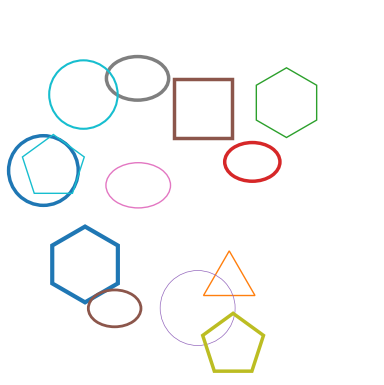[{"shape": "hexagon", "thickness": 3, "radius": 0.49, "center": [0.221, 0.313]}, {"shape": "circle", "thickness": 2.5, "radius": 0.45, "center": [0.113, 0.557]}, {"shape": "triangle", "thickness": 1, "radius": 0.39, "center": [0.595, 0.271]}, {"shape": "hexagon", "thickness": 1, "radius": 0.45, "center": [0.744, 0.733]}, {"shape": "oval", "thickness": 2.5, "radius": 0.36, "center": [0.655, 0.58]}, {"shape": "circle", "thickness": 0.5, "radius": 0.49, "center": [0.513, 0.2]}, {"shape": "square", "thickness": 2.5, "radius": 0.38, "center": [0.527, 0.718]}, {"shape": "oval", "thickness": 2, "radius": 0.34, "center": [0.298, 0.199]}, {"shape": "oval", "thickness": 1, "radius": 0.42, "center": [0.359, 0.519]}, {"shape": "oval", "thickness": 2.5, "radius": 0.4, "center": [0.357, 0.796]}, {"shape": "pentagon", "thickness": 2.5, "radius": 0.41, "center": [0.605, 0.103]}, {"shape": "pentagon", "thickness": 1, "radius": 0.42, "center": [0.139, 0.566]}, {"shape": "circle", "thickness": 1.5, "radius": 0.44, "center": [0.217, 0.754]}]